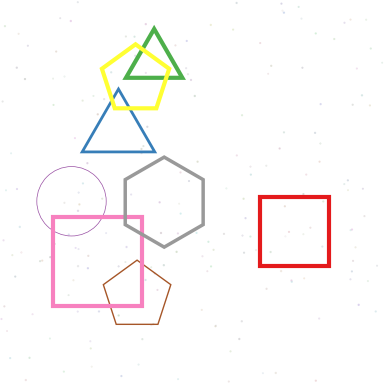[{"shape": "square", "thickness": 3, "radius": 0.45, "center": [0.766, 0.398]}, {"shape": "triangle", "thickness": 2, "radius": 0.54, "center": [0.308, 0.66]}, {"shape": "triangle", "thickness": 3, "radius": 0.42, "center": [0.4, 0.84]}, {"shape": "circle", "thickness": 0.5, "radius": 0.45, "center": [0.186, 0.477]}, {"shape": "pentagon", "thickness": 3, "radius": 0.46, "center": [0.352, 0.793]}, {"shape": "pentagon", "thickness": 1, "radius": 0.46, "center": [0.356, 0.232]}, {"shape": "square", "thickness": 3, "radius": 0.58, "center": [0.252, 0.321]}, {"shape": "hexagon", "thickness": 2.5, "radius": 0.58, "center": [0.426, 0.475]}]